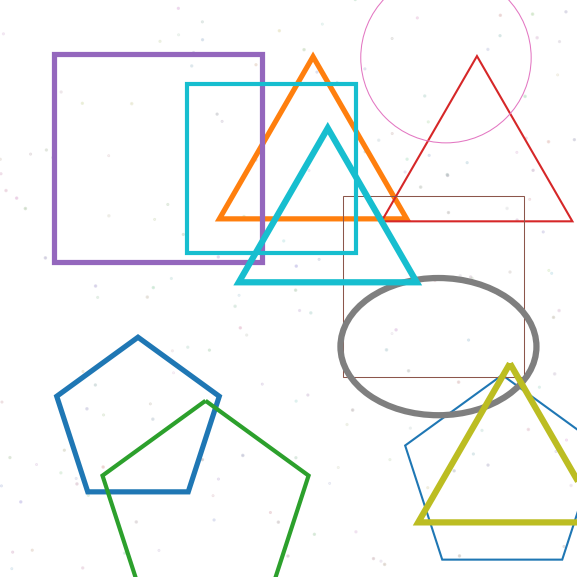[{"shape": "pentagon", "thickness": 1, "radius": 0.88, "center": [0.87, 0.173]}, {"shape": "pentagon", "thickness": 2.5, "radius": 0.74, "center": [0.239, 0.267]}, {"shape": "triangle", "thickness": 2.5, "radius": 0.94, "center": [0.542, 0.714]}, {"shape": "pentagon", "thickness": 2, "radius": 0.94, "center": [0.356, 0.118]}, {"shape": "triangle", "thickness": 1, "radius": 0.95, "center": [0.826, 0.711]}, {"shape": "square", "thickness": 2.5, "radius": 0.9, "center": [0.273, 0.725]}, {"shape": "square", "thickness": 0.5, "radius": 0.79, "center": [0.751, 0.503]}, {"shape": "circle", "thickness": 0.5, "radius": 0.74, "center": [0.772, 0.899]}, {"shape": "oval", "thickness": 3, "radius": 0.85, "center": [0.759, 0.399]}, {"shape": "triangle", "thickness": 3, "radius": 0.92, "center": [0.883, 0.186]}, {"shape": "square", "thickness": 2, "radius": 0.73, "center": [0.47, 0.707]}, {"shape": "triangle", "thickness": 3, "radius": 0.89, "center": [0.568, 0.599]}]